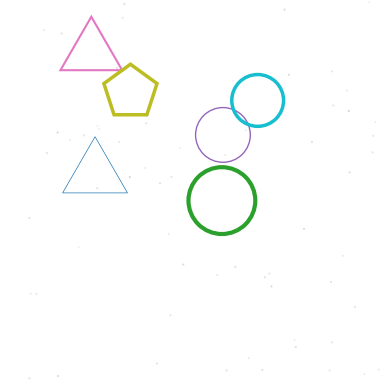[{"shape": "triangle", "thickness": 0.5, "radius": 0.49, "center": [0.247, 0.548]}, {"shape": "circle", "thickness": 3, "radius": 0.43, "center": [0.576, 0.479]}, {"shape": "circle", "thickness": 1, "radius": 0.36, "center": [0.579, 0.65]}, {"shape": "triangle", "thickness": 1.5, "radius": 0.46, "center": [0.237, 0.864]}, {"shape": "pentagon", "thickness": 2.5, "radius": 0.36, "center": [0.339, 0.761]}, {"shape": "circle", "thickness": 2.5, "radius": 0.34, "center": [0.669, 0.739]}]